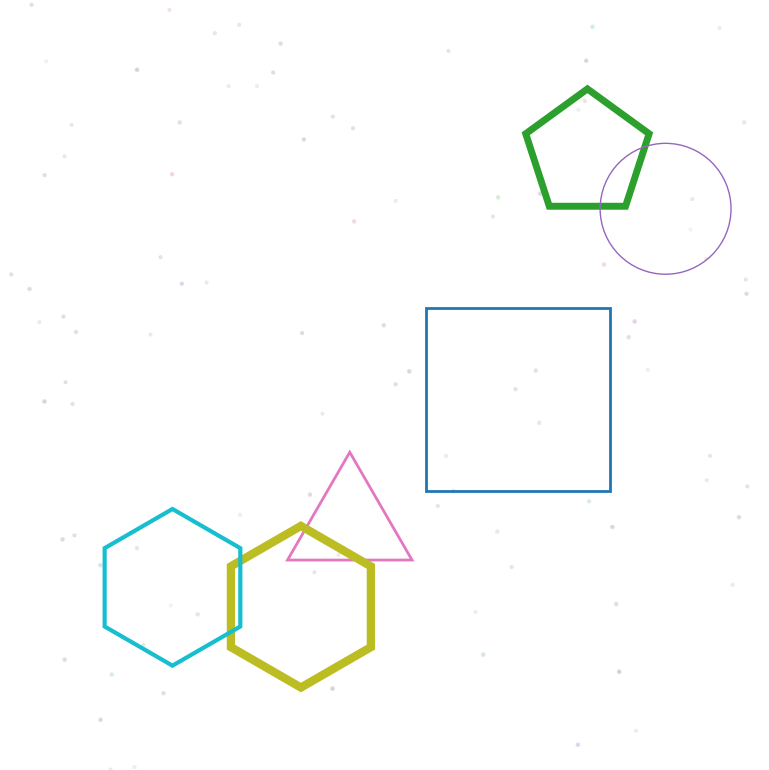[{"shape": "square", "thickness": 1, "radius": 0.59, "center": [0.673, 0.481]}, {"shape": "pentagon", "thickness": 2.5, "radius": 0.42, "center": [0.763, 0.8]}, {"shape": "circle", "thickness": 0.5, "radius": 0.42, "center": [0.864, 0.729]}, {"shape": "triangle", "thickness": 1, "radius": 0.47, "center": [0.454, 0.319]}, {"shape": "hexagon", "thickness": 3, "radius": 0.52, "center": [0.391, 0.212]}, {"shape": "hexagon", "thickness": 1.5, "radius": 0.51, "center": [0.224, 0.237]}]